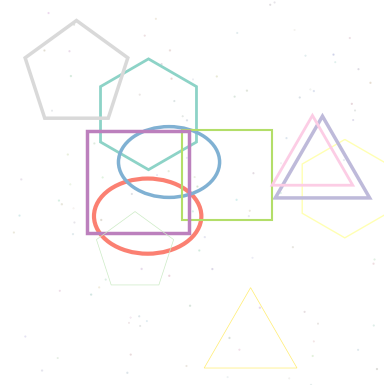[{"shape": "hexagon", "thickness": 2, "radius": 0.72, "center": [0.386, 0.703]}, {"shape": "hexagon", "thickness": 1, "radius": 0.64, "center": [0.896, 0.51]}, {"shape": "triangle", "thickness": 2.5, "radius": 0.71, "center": [0.838, 0.557]}, {"shape": "oval", "thickness": 3, "radius": 0.7, "center": [0.384, 0.439]}, {"shape": "oval", "thickness": 2.5, "radius": 0.66, "center": [0.439, 0.579]}, {"shape": "square", "thickness": 1.5, "radius": 0.58, "center": [0.589, 0.545]}, {"shape": "triangle", "thickness": 2, "radius": 0.6, "center": [0.812, 0.579]}, {"shape": "pentagon", "thickness": 2.5, "radius": 0.7, "center": [0.199, 0.806]}, {"shape": "square", "thickness": 2.5, "radius": 0.66, "center": [0.359, 0.527]}, {"shape": "pentagon", "thickness": 0.5, "radius": 0.53, "center": [0.351, 0.345]}, {"shape": "triangle", "thickness": 0.5, "radius": 0.7, "center": [0.651, 0.114]}]